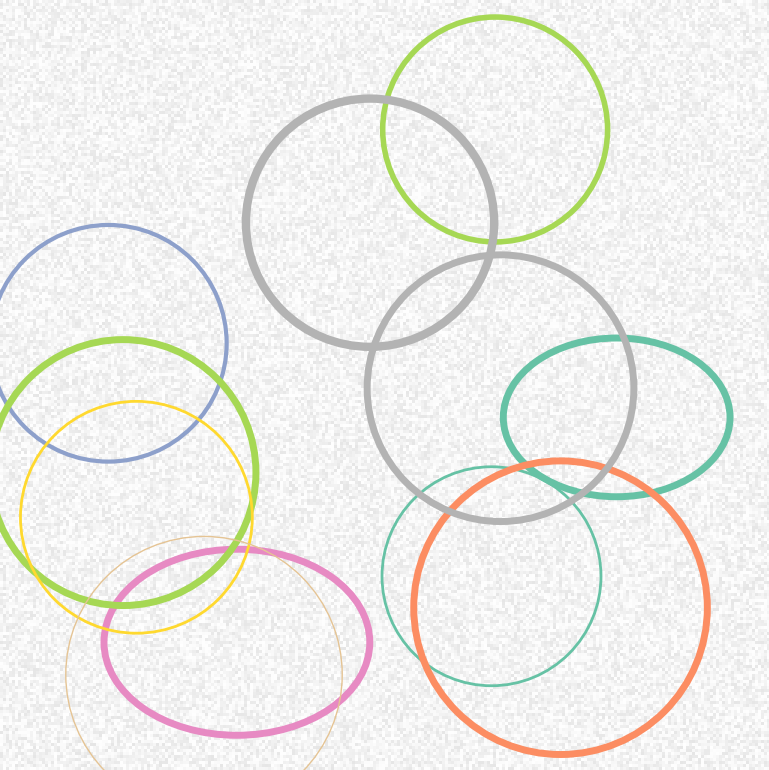[{"shape": "oval", "thickness": 2.5, "radius": 0.74, "center": [0.801, 0.458]}, {"shape": "circle", "thickness": 1, "radius": 0.71, "center": [0.638, 0.252]}, {"shape": "circle", "thickness": 2.5, "radius": 0.95, "center": [0.728, 0.211]}, {"shape": "circle", "thickness": 1.5, "radius": 0.77, "center": [0.141, 0.554]}, {"shape": "oval", "thickness": 2.5, "radius": 0.86, "center": [0.308, 0.166]}, {"shape": "circle", "thickness": 2.5, "radius": 0.86, "center": [0.16, 0.386]}, {"shape": "circle", "thickness": 2, "radius": 0.73, "center": [0.643, 0.832]}, {"shape": "circle", "thickness": 1, "radius": 0.75, "center": [0.177, 0.328]}, {"shape": "circle", "thickness": 0.5, "radius": 0.9, "center": [0.265, 0.124]}, {"shape": "circle", "thickness": 3, "radius": 0.81, "center": [0.481, 0.711]}, {"shape": "circle", "thickness": 2.5, "radius": 0.87, "center": [0.65, 0.496]}]